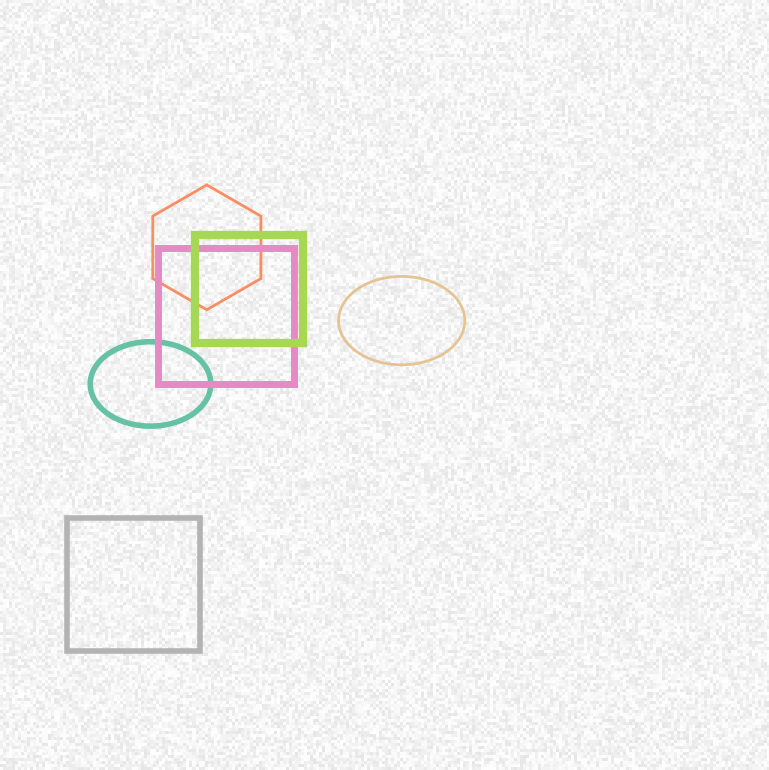[{"shape": "oval", "thickness": 2, "radius": 0.39, "center": [0.195, 0.501]}, {"shape": "hexagon", "thickness": 1, "radius": 0.41, "center": [0.269, 0.679]}, {"shape": "square", "thickness": 2.5, "radius": 0.44, "center": [0.293, 0.589]}, {"shape": "square", "thickness": 3, "radius": 0.35, "center": [0.323, 0.625]}, {"shape": "oval", "thickness": 1, "radius": 0.41, "center": [0.522, 0.584]}, {"shape": "square", "thickness": 2, "radius": 0.43, "center": [0.174, 0.241]}]